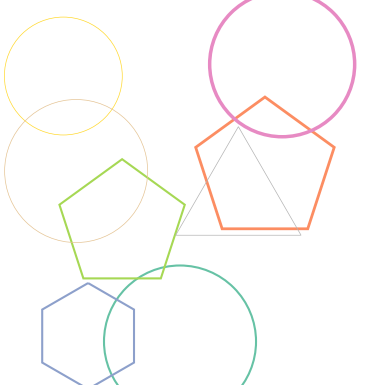[{"shape": "circle", "thickness": 1.5, "radius": 0.99, "center": [0.468, 0.113]}, {"shape": "pentagon", "thickness": 2, "radius": 0.95, "center": [0.688, 0.559]}, {"shape": "hexagon", "thickness": 1.5, "radius": 0.69, "center": [0.229, 0.127]}, {"shape": "circle", "thickness": 2.5, "radius": 0.94, "center": [0.733, 0.833]}, {"shape": "pentagon", "thickness": 1.5, "radius": 0.86, "center": [0.317, 0.415]}, {"shape": "circle", "thickness": 0.5, "radius": 0.77, "center": [0.165, 0.803]}, {"shape": "circle", "thickness": 0.5, "radius": 0.93, "center": [0.198, 0.556]}, {"shape": "triangle", "thickness": 0.5, "radius": 0.94, "center": [0.619, 0.483]}]